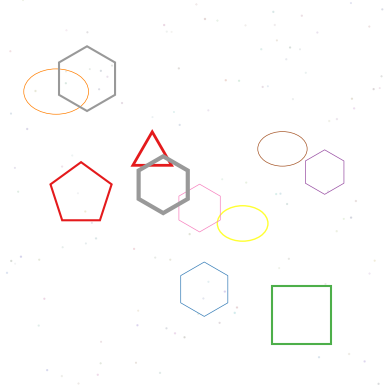[{"shape": "pentagon", "thickness": 1.5, "radius": 0.42, "center": [0.211, 0.495]}, {"shape": "triangle", "thickness": 2, "radius": 0.29, "center": [0.395, 0.6]}, {"shape": "hexagon", "thickness": 0.5, "radius": 0.35, "center": [0.531, 0.249]}, {"shape": "square", "thickness": 1.5, "radius": 0.38, "center": [0.783, 0.182]}, {"shape": "hexagon", "thickness": 0.5, "radius": 0.29, "center": [0.843, 0.553]}, {"shape": "oval", "thickness": 0.5, "radius": 0.42, "center": [0.146, 0.762]}, {"shape": "oval", "thickness": 1, "radius": 0.33, "center": [0.63, 0.42]}, {"shape": "oval", "thickness": 0.5, "radius": 0.32, "center": [0.734, 0.613]}, {"shape": "hexagon", "thickness": 0.5, "radius": 0.31, "center": [0.518, 0.46]}, {"shape": "hexagon", "thickness": 3, "radius": 0.37, "center": [0.424, 0.52]}, {"shape": "hexagon", "thickness": 1.5, "radius": 0.42, "center": [0.226, 0.796]}]